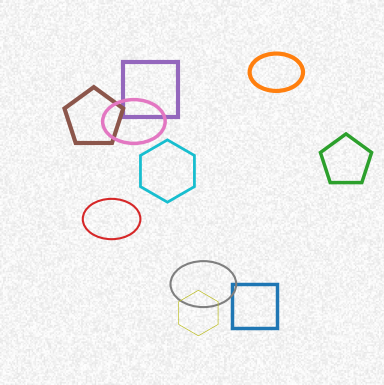[{"shape": "square", "thickness": 2.5, "radius": 0.29, "center": [0.662, 0.205]}, {"shape": "oval", "thickness": 3, "radius": 0.35, "center": [0.718, 0.812]}, {"shape": "pentagon", "thickness": 2.5, "radius": 0.35, "center": [0.899, 0.582]}, {"shape": "oval", "thickness": 1.5, "radius": 0.37, "center": [0.29, 0.431]}, {"shape": "square", "thickness": 3, "radius": 0.36, "center": [0.39, 0.767]}, {"shape": "pentagon", "thickness": 3, "radius": 0.4, "center": [0.244, 0.693]}, {"shape": "oval", "thickness": 2.5, "radius": 0.41, "center": [0.348, 0.684]}, {"shape": "oval", "thickness": 1.5, "radius": 0.43, "center": [0.528, 0.262]}, {"shape": "hexagon", "thickness": 0.5, "radius": 0.3, "center": [0.515, 0.187]}, {"shape": "hexagon", "thickness": 2, "radius": 0.4, "center": [0.435, 0.556]}]